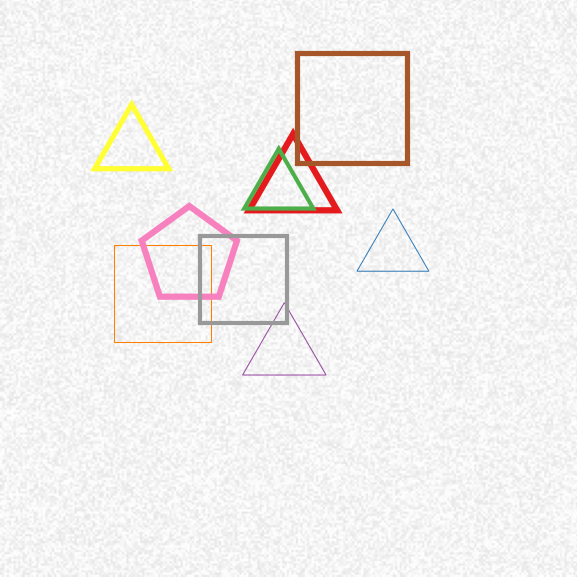[{"shape": "triangle", "thickness": 3, "radius": 0.44, "center": [0.508, 0.679]}, {"shape": "triangle", "thickness": 0.5, "radius": 0.36, "center": [0.68, 0.565]}, {"shape": "triangle", "thickness": 2, "radius": 0.35, "center": [0.483, 0.673]}, {"shape": "triangle", "thickness": 0.5, "radius": 0.42, "center": [0.492, 0.392]}, {"shape": "square", "thickness": 0.5, "radius": 0.42, "center": [0.281, 0.49]}, {"shape": "triangle", "thickness": 2.5, "radius": 0.37, "center": [0.228, 0.744]}, {"shape": "square", "thickness": 2.5, "radius": 0.48, "center": [0.609, 0.812]}, {"shape": "pentagon", "thickness": 3, "radius": 0.43, "center": [0.328, 0.556]}, {"shape": "square", "thickness": 2, "radius": 0.37, "center": [0.422, 0.515]}]